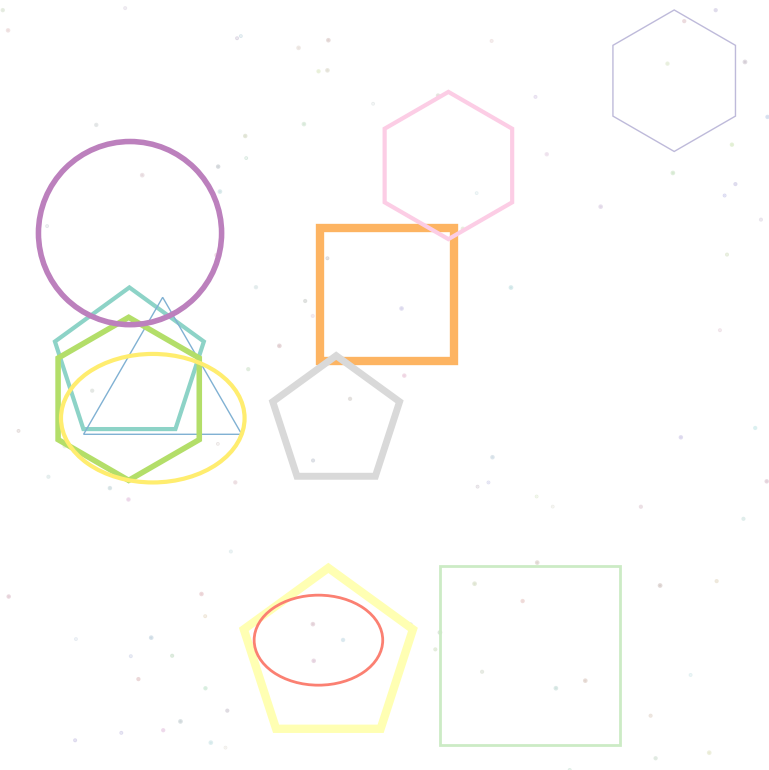[{"shape": "pentagon", "thickness": 1.5, "radius": 0.51, "center": [0.168, 0.525]}, {"shape": "pentagon", "thickness": 3, "radius": 0.58, "center": [0.426, 0.147]}, {"shape": "hexagon", "thickness": 0.5, "radius": 0.46, "center": [0.876, 0.895]}, {"shape": "oval", "thickness": 1, "radius": 0.42, "center": [0.414, 0.169]}, {"shape": "triangle", "thickness": 0.5, "radius": 0.59, "center": [0.211, 0.495]}, {"shape": "square", "thickness": 3, "radius": 0.43, "center": [0.503, 0.617]}, {"shape": "hexagon", "thickness": 2, "radius": 0.53, "center": [0.167, 0.482]}, {"shape": "hexagon", "thickness": 1.5, "radius": 0.48, "center": [0.582, 0.785]}, {"shape": "pentagon", "thickness": 2.5, "radius": 0.43, "center": [0.437, 0.452]}, {"shape": "circle", "thickness": 2, "radius": 0.59, "center": [0.169, 0.697]}, {"shape": "square", "thickness": 1, "radius": 0.58, "center": [0.688, 0.149]}, {"shape": "oval", "thickness": 1.5, "radius": 0.6, "center": [0.198, 0.457]}]